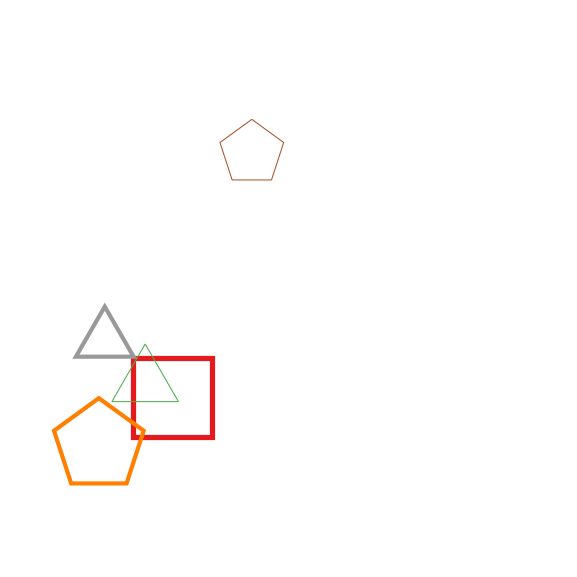[{"shape": "square", "thickness": 2.5, "radius": 0.34, "center": [0.299, 0.31]}, {"shape": "triangle", "thickness": 0.5, "radius": 0.33, "center": [0.251, 0.337]}, {"shape": "pentagon", "thickness": 2, "radius": 0.41, "center": [0.171, 0.228]}, {"shape": "pentagon", "thickness": 0.5, "radius": 0.29, "center": [0.436, 0.734]}, {"shape": "triangle", "thickness": 2, "radius": 0.29, "center": [0.181, 0.41]}]